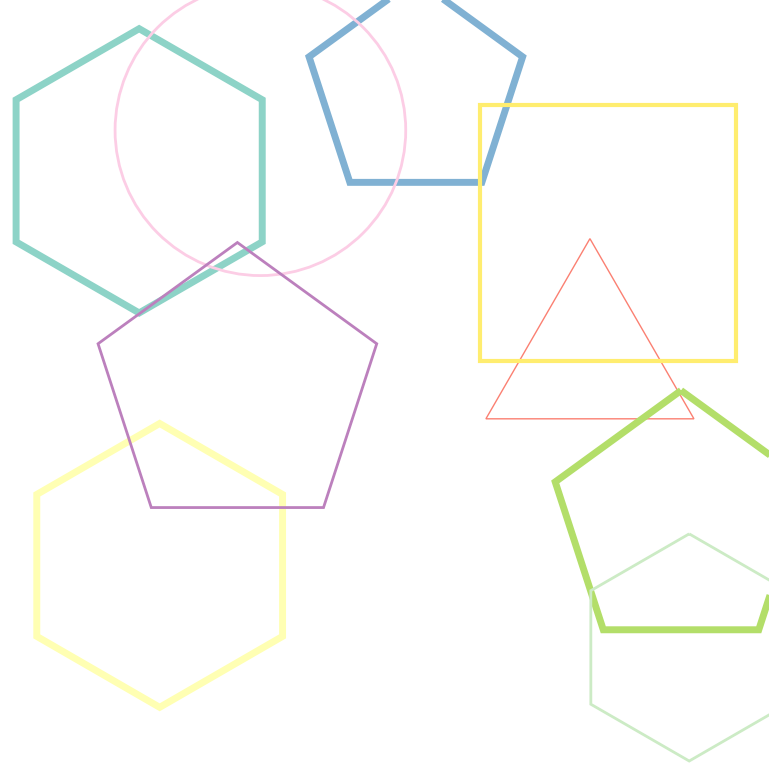[{"shape": "hexagon", "thickness": 2.5, "radius": 0.92, "center": [0.181, 0.778]}, {"shape": "hexagon", "thickness": 2.5, "radius": 0.92, "center": [0.207, 0.266]}, {"shape": "triangle", "thickness": 0.5, "radius": 0.78, "center": [0.766, 0.534]}, {"shape": "pentagon", "thickness": 2.5, "radius": 0.73, "center": [0.54, 0.881]}, {"shape": "pentagon", "thickness": 2.5, "radius": 0.86, "center": [0.884, 0.321]}, {"shape": "circle", "thickness": 1, "radius": 0.94, "center": [0.338, 0.831]}, {"shape": "pentagon", "thickness": 1, "radius": 0.95, "center": [0.308, 0.495]}, {"shape": "hexagon", "thickness": 1, "radius": 0.74, "center": [0.895, 0.159]}, {"shape": "square", "thickness": 1.5, "radius": 0.83, "center": [0.789, 0.697]}]